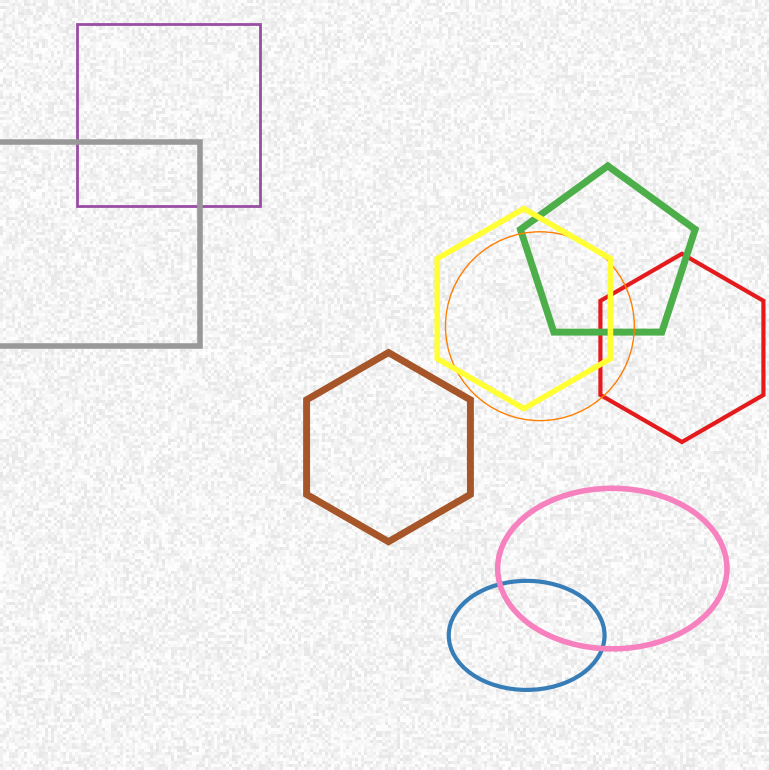[{"shape": "hexagon", "thickness": 1.5, "radius": 0.61, "center": [0.886, 0.548]}, {"shape": "oval", "thickness": 1.5, "radius": 0.51, "center": [0.684, 0.175]}, {"shape": "pentagon", "thickness": 2.5, "radius": 0.6, "center": [0.789, 0.665]}, {"shape": "square", "thickness": 1, "radius": 0.59, "center": [0.219, 0.851]}, {"shape": "circle", "thickness": 0.5, "radius": 0.61, "center": [0.701, 0.576]}, {"shape": "hexagon", "thickness": 2, "radius": 0.65, "center": [0.68, 0.599]}, {"shape": "hexagon", "thickness": 2.5, "radius": 0.61, "center": [0.505, 0.419]}, {"shape": "oval", "thickness": 2, "radius": 0.74, "center": [0.795, 0.262]}, {"shape": "square", "thickness": 2, "radius": 0.66, "center": [0.128, 0.683]}]